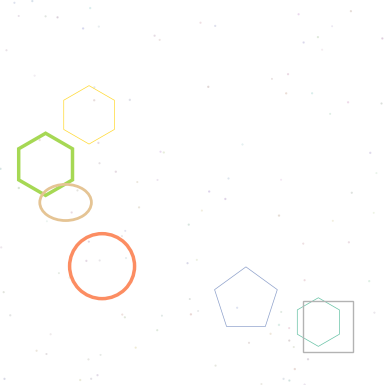[{"shape": "hexagon", "thickness": 0.5, "radius": 0.32, "center": [0.827, 0.163]}, {"shape": "circle", "thickness": 2.5, "radius": 0.42, "center": [0.265, 0.309]}, {"shape": "pentagon", "thickness": 0.5, "radius": 0.43, "center": [0.639, 0.221]}, {"shape": "hexagon", "thickness": 2.5, "radius": 0.4, "center": [0.118, 0.573]}, {"shape": "hexagon", "thickness": 0.5, "radius": 0.38, "center": [0.231, 0.702]}, {"shape": "oval", "thickness": 2, "radius": 0.34, "center": [0.17, 0.474]}, {"shape": "square", "thickness": 1, "radius": 0.33, "center": [0.852, 0.152]}]